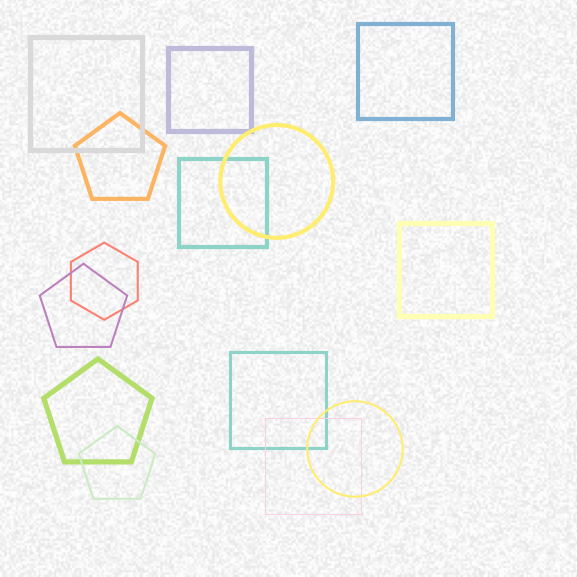[{"shape": "square", "thickness": 2, "radius": 0.38, "center": [0.386, 0.647]}, {"shape": "square", "thickness": 1.5, "radius": 0.42, "center": [0.481, 0.306]}, {"shape": "square", "thickness": 2.5, "radius": 0.4, "center": [0.772, 0.533]}, {"shape": "square", "thickness": 2.5, "radius": 0.36, "center": [0.362, 0.844]}, {"shape": "hexagon", "thickness": 1, "radius": 0.33, "center": [0.181, 0.512]}, {"shape": "square", "thickness": 2, "radius": 0.41, "center": [0.703, 0.876]}, {"shape": "pentagon", "thickness": 2, "radius": 0.41, "center": [0.208, 0.721]}, {"shape": "pentagon", "thickness": 2.5, "radius": 0.49, "center": [0.17, 0.279]}, {"shape": "square", "thickness": 0.5, "radius": 0.42, "center": [0.542, 0.192]}, {"shape": "square", "thickness": 2.5, "radius": 0.49, "center": [0.149, 0.837]}, {"shape": "pentagon", "thickness": 1, "radius": 0.4, "center": [0.145, 0.463]}, {"shape": "pentagon", "thickness": 1, "radius": 0.35, "center": [0.203, 0.192]}, {"shape": "circle", "thickness": 1, "radius": 0.41, "center": [0.615, 0.222]}, {"shape": "circle", "thickness": 2, "radius": 0.49, "center": [0.479, 0.685]}]